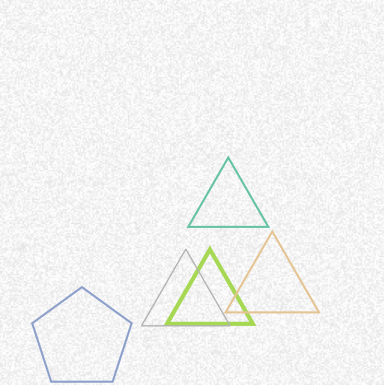[{"shape": "triangle", "thickness": 1.5, "radius": 0.6, "center": [0.593, 0.471]}, {"shape": "pentagon", "thickness": 1.5, "radius": 0.68, "center": [0.213, 0.118]}, {"shape": "triangle", "thickness": 3, "radius": 0.64, "center": [0.545, 0.223]}, {"shape": "triangle", "thickness": 1.5, "radius": 0.7, "center": [0.707, 0.259]}, {"shape": "triangle", "thickness": 1, "radius": 0.66, "center": [0.483, 0.22]}]